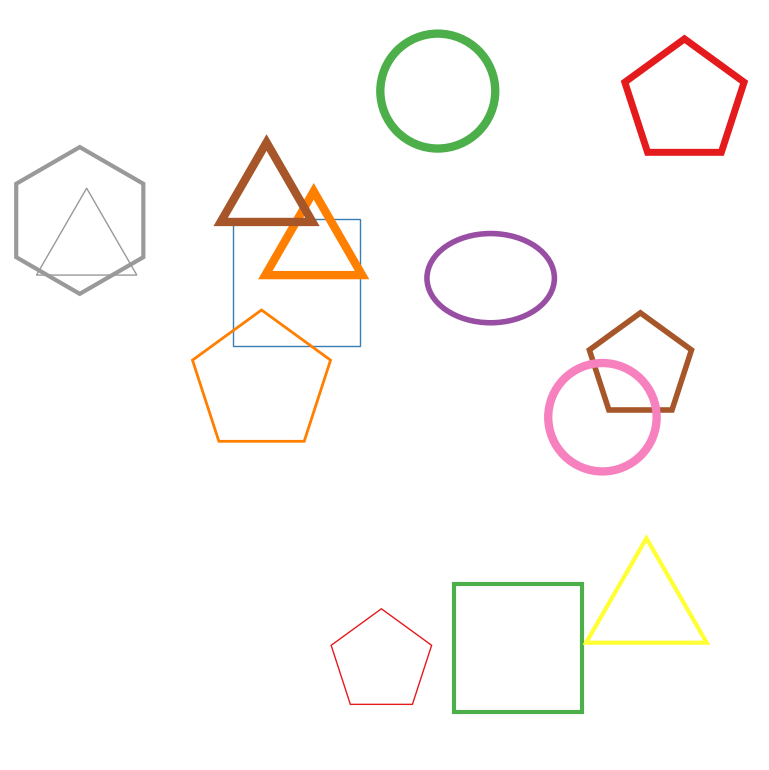[{"shape": "pentagon", "thickness": 0.5, "radius": 0.34, "center": [0.495, 0.141]}, {"shape": "pentagon", "thickness": 2.5, "radius": 0.41, "center": [0.889, 0.868]}, {"shape": "square", "thickness": 0.5, "radius": 0.41, "center": [0.385, 0.633]}, {"shape": "circle", "thickness": 3, "radius": 0.37, "center": [0.569, 0.882]}, {"shape": "square", "thickness": 1.5, "radius": 0.41, "center": [0.673, 0.158]}, {"shape": "oval", "thickness": 2, "radius": 0.41, "center": [0.637, 0.639]}, {"shape": "triangle", "thickness": 3, "radius": 0.36, "center": [0.407, 0.679]}, {"shape": "pentagon", "thickness": 1, "radius": 0.47, "center": [0.34, 0.503]}, {"shape": "triangle", "thickness": 1.5, "radius": 0.45, "center": [0.839, 0.211]}, {"shape": "triangle", "thickness": 3, "radius": 0.34, "center": [0.346, 0.746]}, {"shape": "pentagon", "thickness": 2, "radius": 0.35, "center": [0.832, 0.524]}, {"shape": "circle", "thickness": 3, "radius": 0.35, "center": [0.782, 0.458]}, {"shape": "hexagon", "thickness": 1.5, "radius": 0.48, "center": [0.104, 0.714]}, {"shape": "triangle", "thickness": 0.5, "radius": 0.38, "center": [0.113, 0.68]}]